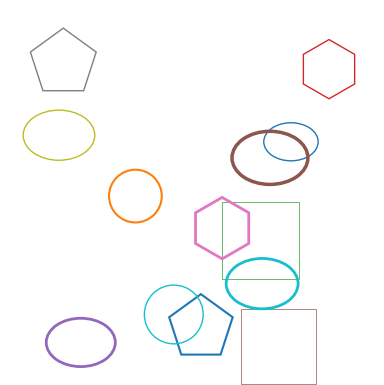[{"shape": "oval", "thickness": 1, "radius": 0.35, "center": [0.756, 0.632]}, {"shape": "pentagon", "thickness": 1.5, "radius": 0.43, "center": [0.522, 0.149]}, {"shape": "circle", "thickness": 1.5, "radius": 0.34, "center": [0.352, 0.491]}, {"shape": "square", "thickness": 0.5, "radius": 0.5, "center": [0.676, 0.375]}, {"shape": "hexagon", "thickness": 1, "radius": 0.38, "center": [0.855, 0.82]}, {"shape": "oval", "thickness": 2, "radius": 0.45, "center": [0.21, 0.111]}, {"shape": "square", "thickness": 0.5, "radius": 0.49, "center": [0.724, 0.101]}, {"shape": "oval", "thickness": 2.5, "radius": 0.49, "center": [0.701, 0.59]}, {"shape": "hexagon", "thickness": 2, "radius": 0.4, "center": [0.577, 0.407]}, {"shape": "pentagon", "thickness": 1, "radius": 0.45, "center": [0.164, 0.837]}, {"shape": "oval", "thickness": 1, "radius": 0.46, "center": [0.153, 0.649]}, {"shape": "circle", "thickness": 1, "radius": 0.38, "center": [0.451, 0.183]}, {"shape": "oval", "thickness": 2, "radius": 0.47, "center": [0.681, 0.263]}]